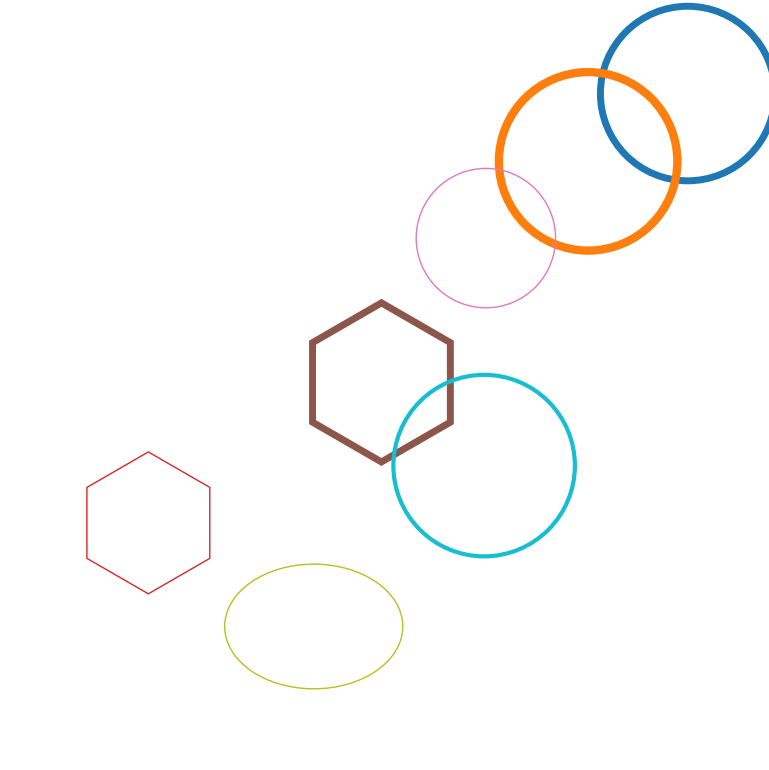[{"shape": "circle", "thickness": 2.5, "radius": 0.57, "center": [0.893, 0.879]}, {"shape": "circle", "thickness": 3, "radius": 0.58, "center": [0.764, 0.79]}, {"shape": "hexagon", "thickness": 0.5, "radius": 0.46, "center": [0.193, 0.321]}, {"shape": "hexagon", "thickness": 2.5, "radius": 0.52, "center": [0.495, 0.503]}, {"shape": "circle", "thickness": 0.5, "radius": 0.45, "center": [0.631, 0.691]}, {"shape": "oval", "thickness": 0.5, "radius": 0.58, "center": [0.407, 0.186]}, {"shape": "circle", "thickness": 1.5, "radius": 0.59, "center": [0.629, 0.395]}]